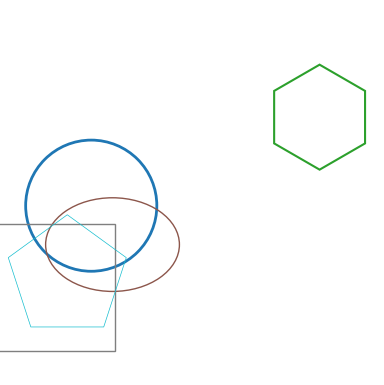[{"shape": "circle", "thickness": 2, "radius": 0.85, "center": [0.237, 0.466]}, {"shape": "hexagon", "thickness": 1.5, "radius": 0.68, "center": [0.83, 0.696]}, {"shape": "oval", "thickness": 1, "radius": 0.87, "center": [0.292, 0.365]}, {"shape": "square", "thickness": 1, "radius": 0.82, "center": [0.134, 0.253]}, {"shape": "pentagon", "thickness": 0.5, "radius": 0.81, "center": [0.175, 0.281]}]